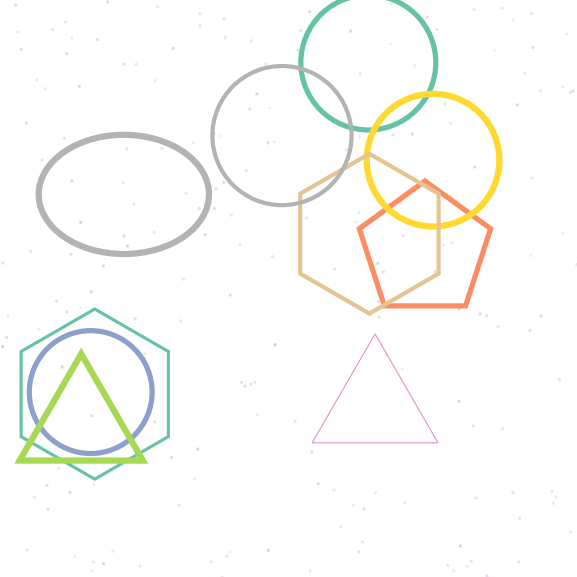[{"shape": "circle", "thickness": 2.5, "radius": 0.58, "center": [0.638, 0.891]}, {"shape": "hexagon", "thickness": 1.5, "radius": 0.74, "center": [0.164, 0.317]}, {"shape": "pentagon", "thickness": 2.5, "radius": 0.6, "center": [0.736, 0.566]}, {"shape": "circle", "thickness": 2.5, "radius": 0.53, "center": [0.157, 0.32]}, {"shape": "triangle", "thickness": 0.5, "radius": 0.63, "center": [0.65, 0.295]}, {"shape": "triangle", "thickness": 3, "radius": 0.62, "center": [0.141, 0.263]}, {"shape": "circle", "thickness": 3, "radius": 0.57, "center": [0.75, 0.722]}, {"shape": "hexagon", "thickness": 2, "radius": 0.69, "center": [0.64, 0.595]}, {"shape": "oval", "thickness": 3, "radius": 0.74, "center": [0.214, 0.662]}, {"shape": "circle", "thickness": 2, "radius": 0.6, "center": [0.488, 0.764]}]